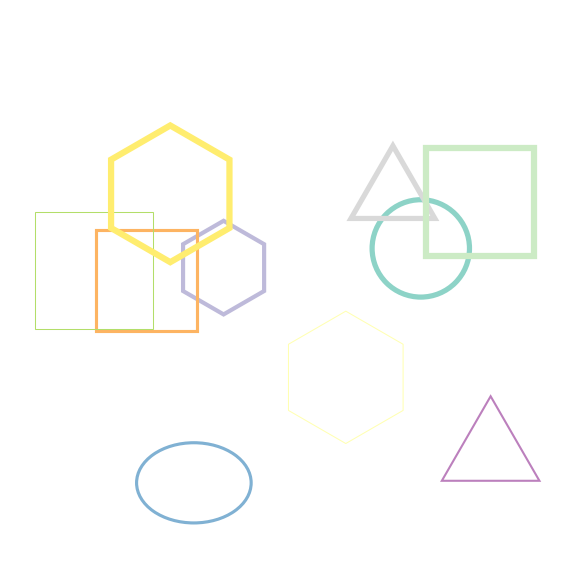[{"shape": "circle", "thickness": 2.5, "radius": 0.42, "center": [0.729, 0.569]}, {"shape": "hexagon", "thickness": 0.5, "radius": 0.57, "center": [0.599, 0.346]}, {"shape": "hexagon", "thickness": 2, "radius": 0.41, "center": [0.387, 0.536]}, {"shape": "oval", "thickness": 1.5, "radius": 0.5, "center": [0.336, 0.163]}, {"shape": "square", "thickness": 1.5, "radius": 0.44, "center": [0.254, 0.514]}, {"shape": "square", "thickness": 0.5, "radius": 0.51, "center": [0.163, 0.531]}, {"shape": "triangle", "thickness": 2.5, "radius": 0.42, "center": [0.68, 0.663]}, {"shape": "triangle", "thickness": 1, "radius": 0.49, "center": [0.85, 0.215]}, {"shape": "square", "thickness": 3, "radius": 0.47, "center": [0.831, 0.649]}, {"shape": "hexagon", "thickness": 3, "radius": 0.59, "center": [0.295, 0.664]}]